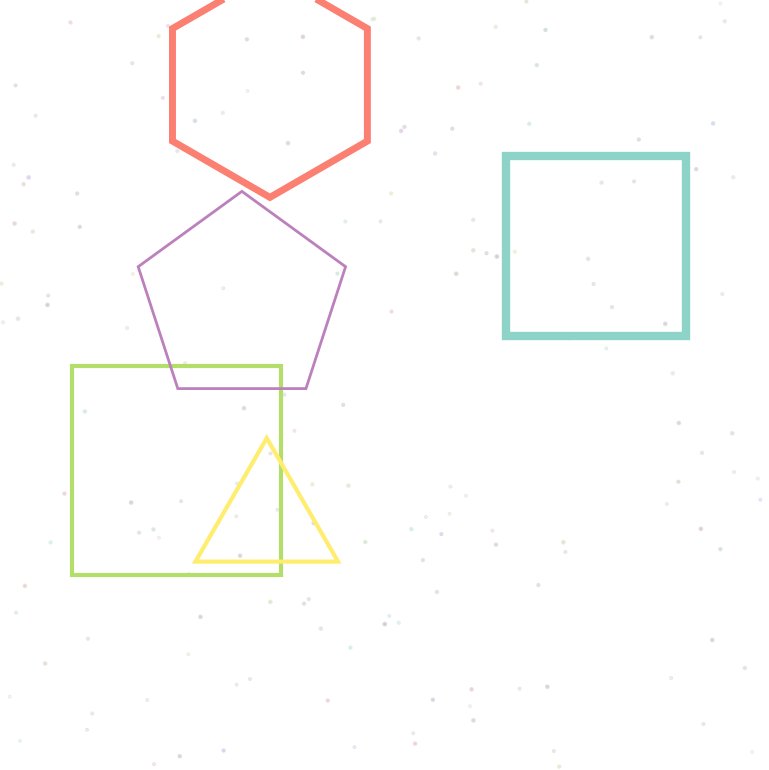[{"shape": "square", "thickness": 3, "radius": 0.58, "center": [0.774, 0.68]}, {"shape": "hexagon", "thickness": 2.5, "radius": 0.73, "center": [0.351, 0.89]}, {"shape": "square", "thickness": 1.5, "radius": 0.68, "center": [0.229, 0.389]}, {"shape": "pentagon", "thickness": 1, "radius": 0.71, "center": [0.314, 0.61]}, {"shape": "triangle", "thickness": 1.5, "radius": 0.53, "center": [0.346, 0.324]}]